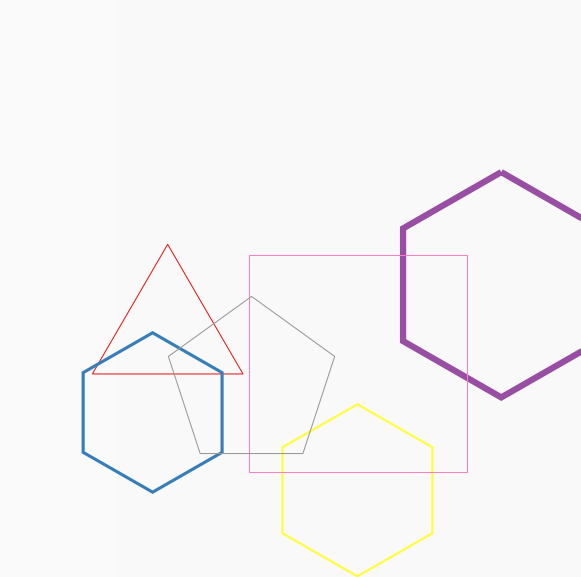[{"shape": "triangle", "thickness": 0.5, "radius": 0.75, "center": [0.288, 0.426]}, {"shape": "hexagon", "thickness": 1.5, "radius": 0.69, "center": [0.263, 0.285]}, {"shape": "hexagon", "thickness": 3, "radius": 0.98, "center": [0.862, 0.506]}, {"shape": "hexagon", "thickness": 1, "radius": 0.74, "center": [0.615, 0.15]}, {"shape": "square", "thickness": 0.5, "radius": 0.94, "center": [0.617, 0.37]}, {"shape": "pentagon", "thickness": 0.5, "radius": 0.75, "center": [0.433, 0.335]}]